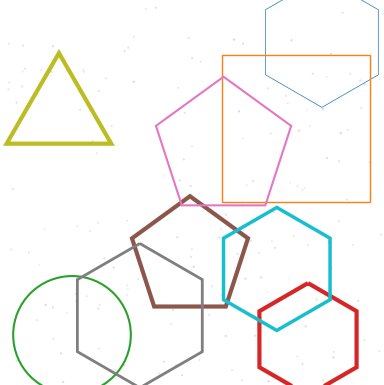[{"shape": "hexagon", "thickness": 0.5, "radius": 0.85, "center": [0.836, 0.89]}, {"shape": "square", "thickness": 1, "radius": 0.96, "center": [0.768, 0.666]}, {"shape": "circle", "thickness": 1.5, "radius": 0.76, "center": [0.187, 0.13]}, {"shape": "hexagon", "thickness": 3, "radius": 0.73, "center": [0.8, 0.119]}, {"shape": "pentagon", "thickness": 3, "radius": 0.79, "center": [0.493, 0.332]}, {"shape": "pentagon", "thickness": 1.5, "radius": 0.92, "center": [0.581, 0.616]}, {"shape": "hexagon", "thickness": 2, "radius": 0.94, "center": [0.363, 0.18]}, {"shape": "triangle", "thickness": 3, "radius": 0.78, "center": [0.153, 0.705]}, {"shape": "hexagon", "thickness": 2.5, "radius": 0.8, "center": [0.719, 0.301]}]